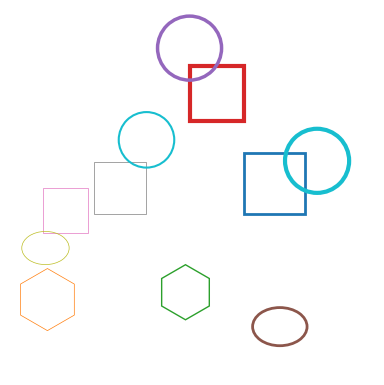[{"shape": "square", "thickness": 2, "radius": 0.39, "center": [0.713, 0.523]}, {"shape": "hexagon", "thickness": 0.5, "radius": 0.4, "center": [0.123, 0.222]}, {"shape": "hexagon", "thickness": 1, "radius": 0.36, "center": [0.482, 0.241]}, {"shape": "square", "thickness": 3, "radius": 0.35, "center": [0.564, 0.757]}, {"shape": "circle", "thickness": 2.5, "radius": 0.42, "center": [0.492, 0.875]}, {"shape": "oval", "thickness": 2, "radius": 0.35, "center": [0.727, 0.152]}, {"shape": "square", "thickness": 0.5, "radius": 0.29, "center": [0.17, 0.453]}, {"shape": "square", "thickness": 0.5, "radius": 0.34, "center": [0.313, 0.512]}, {"shape": "oval", "thickness": 0.5, "radius": 0.31, "center": [0.118, 0.356]}, {"shape": "circle", "thickness": 1.5, "radius": 0.36, "center": [0.381, 0.637]}, {"shape": "circle", "thickness": 3, "radius": 0.42, "center": [0.824, 0.582]}]